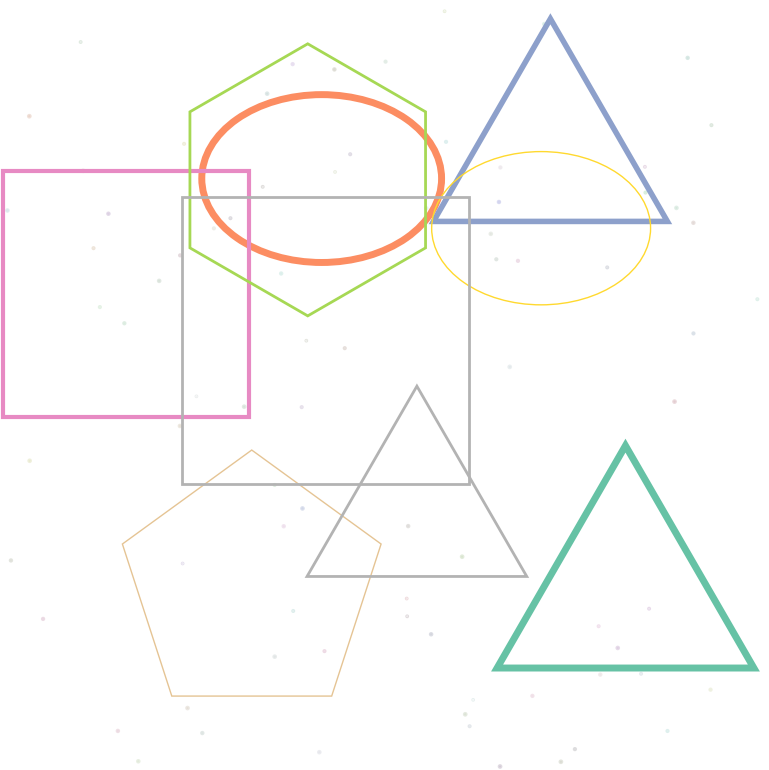[{"shape": "triangle", "thickness": 2.5, "radius": 0.96, "center": [0.812, 0.229]}, {"shape": "oval", "thickness": 2.5, "radius": 0.78, "center": [0.418, 0.768]}, {"shape": "triangle", "thickness": 2, "radius": 0.88, "center": [0.715, 0.8]}, {"shape": "square", "thickness": 1.5, "radius": 0.8, "center": [0.163, 0.618]}, {"shape": "hexagon", "thickness": 1, "radius": 0.88, "center": [0.4, 0.766]}, {"shape": "oval", "thickness": 0.5, "radius": 0.71, "center": [0.703, 0.704]}, {"shape": "pentagon", "thickness": 0.5, "radius": 0.88, "center": [0.327, 0.239]}, {"shape": "square", "thickness": 1, "radius": 0.93, "center": [0.423, 0.558]}, {"shape": "triangle", "thickness": 1, "radius": 0.82, "center": [0.541, 0.334]}]